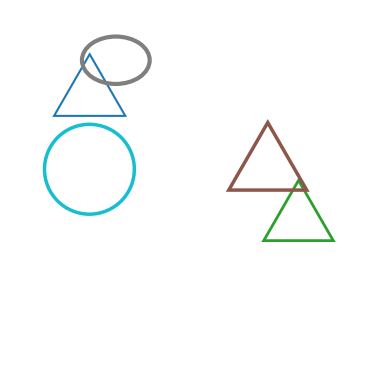[{"shape": "triangle", "thickness": 1.5, "radius": 0.53, "center": [0.233, 0.752]}, {"shape": "triangle", "thickness": 2, "radius": 0.52, "center": [0.775, 0.427]}, {"shape": "triangle", "thickness": 2.5, "radius": 0.58, "center": [0.695, 0.565]}, {"shape": "oval", "thickness": 3, "radius": 0.44, "center": [0.301, 0.844]}, {"shape": "circle", "thickness": 2.5, "radius": 0.58, "center": [0.232, 0.56]}]